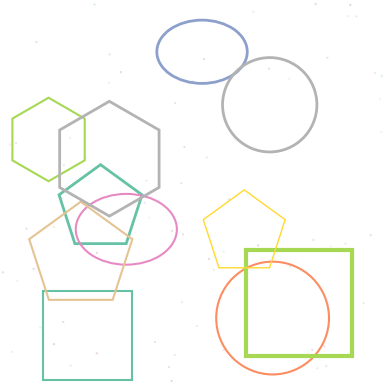[{"shape": "pentagon", "thickness": 2, "radius": 0.57, "center": [0.261, 0.459]}, {"shape": "square", "thickness": 1.5, "radius": 0.58, "center": [0.228, 0.128]}, {"shape": "circle", "thickness": 1.5, "radius": 0.73, "center": [0.708, 0.174]}, {"shape": "oval", "thickness": 2, "radius": 0.59, "center": [0.525, 0.866]}, {"shape": "oval", "thickness": 1.5, "radius": 0.66, "center": [0.328, 0.404]}, {"shape": "hexagon", "thickness": 1.5, "radius": 0.54, "center": [0.126, 0.638]}, {"shape": "square", "thickness": 3, "radius": 0.69, "center": [0.776, 0.213]}, {"shape": "pentagon", "thickness": 1, "radius": 0.56, "center": [0.634, 0.395]}, {"shape": "pentagon", "thickness": 1.5, "radius": 0.7, "center": [0.21, 0.335]}, {"shape": "hexagon", "thickness": 2, "radius": 0.75, "center": [0.284, 0.588]}, {"shape": "circle", "thickness": 2, "radius": 0.61, "center": [0.701, 0.728]}]